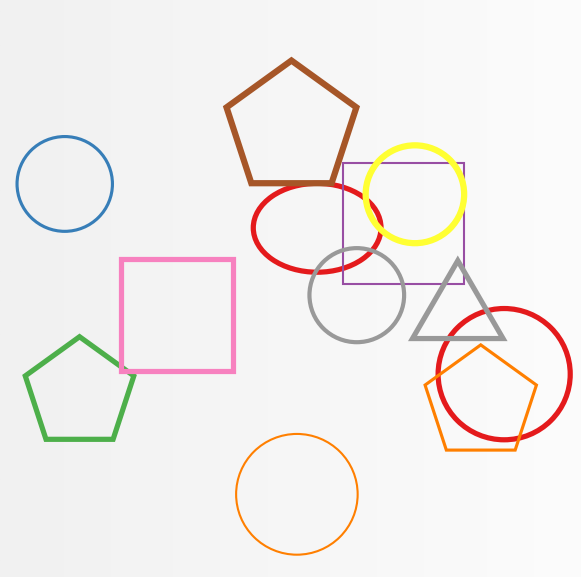[{"shape": "circle", "thickness": 2.5, "radius": 0.57, "center": [0.867, 0.351]}, {"shape": "oval", "thickness": 2.5, "radius": 0.55, "center": [0.546, 0.605]}, {"shape": "circle", "thickness": 1.5, "radius": 0.41, "center": [0.111, 0.681]}, {"shape": "pentagon", "thickness": 2.5, "radius": 0.49, "center": [0.137, 0.318]}, {"shape": "square", "thickness": 1, "radius": 0.52, "center": [0.694, 0.612]}, {"shape": "circle", "thickness": 1, "radius": 0.52, "center": [0.511, 0.143]}, {"shape": "pentagon", "thickness": 1.5, "radius": 0.5, "center": [0.827, 0.301]}, {"shape": "circle", "thickness": 3, "radius": 0.42, "center": [0.714, 0.663]}, {"shape": "pentagon", "thickness": 3, "radius": 0.59, "center": [0.501, 0.777]}, {"shape": "square", "thickness": 2.5, "radius": 0.48, "center": [0.304, 0.454]}, {"shape": "triangle", "thickness": 2.5, "radius": 0.45, "center": [0.788, 0.458]}, {"shape": "circle", "thickness": 2, "radius": 0.41, "center": [0.614, 0.488]}]